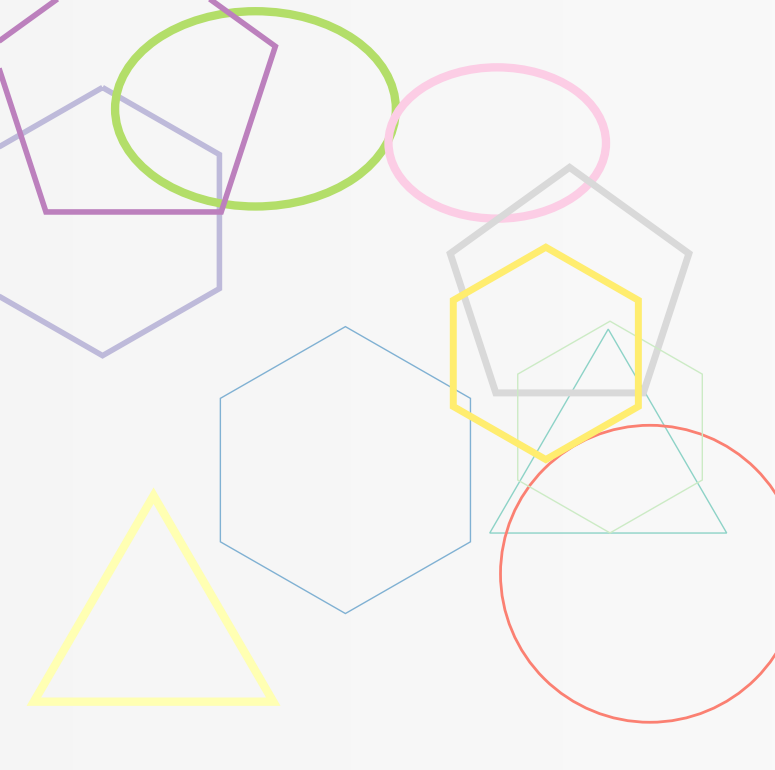[{"shape": "triangle", "thickness": 0.5, "radius": 0.88, "center": [0.785, 0.396]}, {"shape": "triangle", "thickness": 3, "radius": 0.89, "center": [0.198, 0.178]}, {"shape": "hexagon", "thickness": 2, "radius": 0.87, "center": [0.132, 0.712]}, {"shape": "circle", "thickness": 1, "radius": 0.96, "center": [0.839, 0.255]}, {"shape": "hexagon", "thickness": 0.5, "radius": 0.93, "center": [0.446, 0.39]}, {"shape": "oval", "thickness": 3, "radius": 0.91, "center": [0.33, 0.859]}, {"shape": "oval", "thickness": 3, "radius": 0.7, "center": [0.642, 0.814]}, {"shape": "pentagon", "thickness": 2.5, "radius": 0.81, "center": [0.735, 0.621]}, {"shape": "pentagon", "thickness": 2, "radius": 0.96, "center": [0.172, 0.88]}, {"shape": "hexagon", "thickness": 0.5, "radius": 0.69, "center": [0.787, 0.445]}, {"shape": "hexagon", "thickness": 2.5, "radius": 0.69, "center": [0.704, 0.541]}]